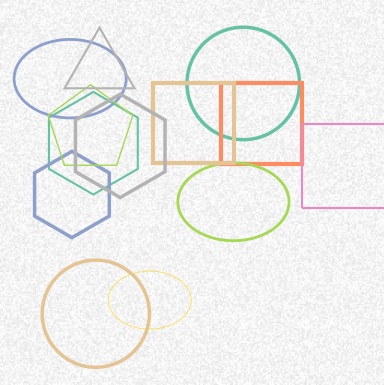[{"shape": "circle", "thickness": 2.5, "radius": 0.73, "center": [0.632, 0.783]}, {"shape": "hexagon", "thickness": 1.5, "radius": 0.67, "center": [0.243, 0.628]}, {"shape": "square", "thickness": 3, "radius": 0.53, "center": [0.68, 0.678]}, {"shape": "hexagon", "thickness": 2.5, "radius": 0.56, "center": [0.187, 0.495]}, {"shape": "oval", "thickness": 2, "radius": 0.73, "center": [0.182, 0.796]}, {"shape": "square", "thickness": 1.5, "radius": 0.54, "center": [0.894, 0.569]}, {"shape": "pentagon", "thickness": 1, "radius": 0.58, "center": [0.235, 0.664]}, {"shape": "oval", "thickness": 2, "radius": 0.72, "center": [0.606, 0.476]}, {"shape": "oval", "thickness": 0.5, "radius": 0.54, "center": [0.389, 0.22]}, {"shape": "square", "thickness": 3, "radius": 0.52, "center": [0.502, 0.68]}, {"shape": "circle", "thickness": 2.5, "radius": 0.7, "center": [0.249, 0.185]}, {"shape": "hexagon", "thickness": 2.5, "radius": 0.67, "center": [0.312, 0.621]}, {"shape": "triangle", "thickness": 1.5, "radius": 0.52, "center": [0.258, 0.823]}]